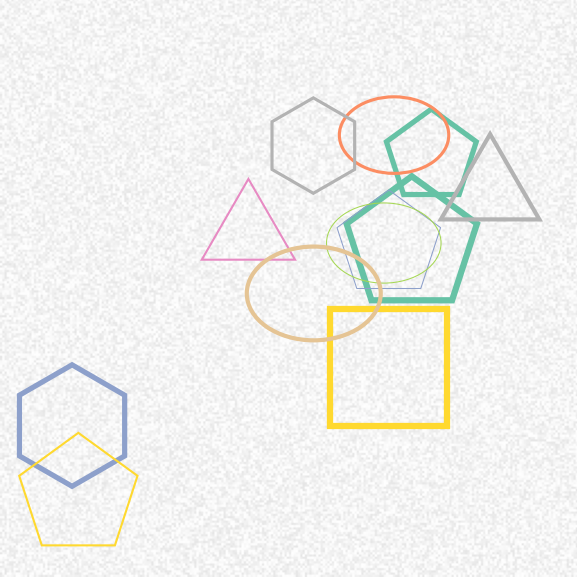[{"shape": "pentagon", "thickness": 3, "radius": 0.59, "center": [0.713, 0.575]}, {"shape": "pentagon", "thickness": 2.5, "radius": 0.41, "center": [0.747, 0.728]}, {"shape": "oval", "thickness": 1.5, "radius": 0.47, "center": [0.682, 0.765]}, {"shape": "hexagon", "thickness": 2.5, "radius": 0.53, "center": [0.125, 0.262]}, {"shape": "pentagon", "thickness": 0.5, "radius": 0.47, "center": [0.673, 0.576]}, {"shape": "triangle", "thickness": 1, "radius": 0.47, "center": [0.43, 0.596]}, {"shape": "oval", "thickness": 0.5, "radius": 0.5, "center": [0.665, 0.578]}, {"shape": "square", "thickness": 3, "radius": 0.51, "center": [0.672, 0.363]}, {"shape": "pentagon", "thickness": 1, "radius": 0.54, "center": [0.136, 0.142]}, {"shape": "oval", "thickness": 2, "radius": 0.58, "center": [0.543, 0.491]}, {"shape": "triangle", "thickness": 2, "radius": 0.49, "center": [0.849, 0.668]}, {"shape": "hexagon", "thickness": 1.5, "radius": 0.41, "center": [0.543, 0.747]}]